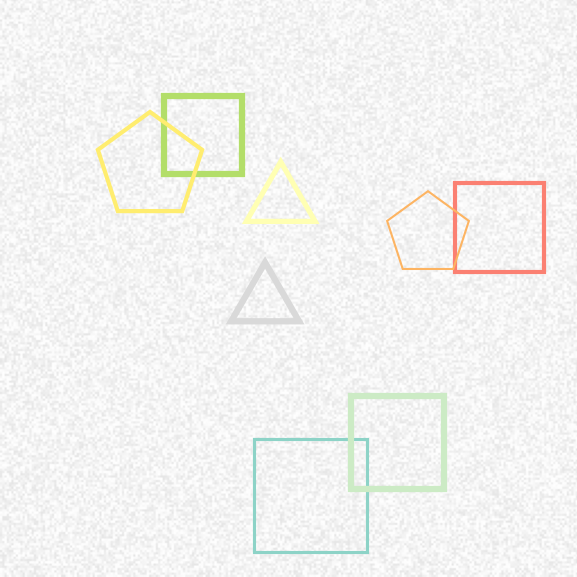[{"shape": "square", "thickness": 1.5, "radius": 0.49, "center": [0.538, 0.141]}, {"shape": "triangle", "thickness": 2.5, "radius": 0.34, "center": [0.486, 0.65]}, {"shape": "square", "thickness": 2, "radius": 0.39, "center": [0.866, 0.604]}, {"shape": "pentagon", "thickness": 1, "radius": 0.37, "center": [0.741, 0.594]}, {"shape": "square", "thickness": 3, "radius": 0.34, "center": [0.352, 0.766]}, {"shape": "triangle", "thickness": 3, "radius": 0.34, "center": [0.459, 0.477]}, {"shape": "square", "thickness": 3, "radius": 0.4, "center": [0.688, 0.233]}, {"shape": "pentagon", "thickness": 2, "radius": 0.47, "center": [0.26, 0.71]}]